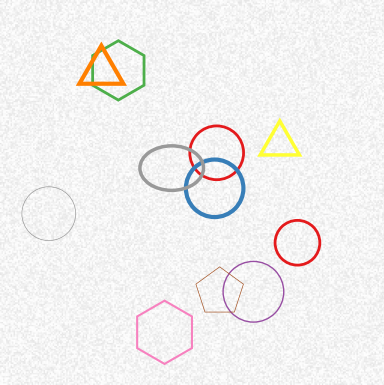[{"shape": "circle", "thickness": 2, "radius": 0.29, "center": [0.773, 0.369]}, {"shape": "circle", "thickness": 2, "radius": 0.35, "center": [0.563, 0.603]}, {"shape": "circle", "thickness": 3, "radius": 0.37, "center": [0.558, 0.511]}, {"shape": "hexagon", "thickness": 2, "radius": 0.39, "center": [0.307, 0.817]}, {"shape": "circle", "thickness": 1, "radius": 0.39, "center": [0.658, 0.242]}, {"shape": "triangle", "thickness": 3, "radius": 0.33, "center": [0.263, 0.815]}, {"shape": "triangle", "thickness": 2.5, "radius": 0.29, "center": [0.727, 0.627]}, {"shape": "pentagon", "thickness": 0.5, "radius": 0.32, "center": [0.571, 0.242]}, {"shape": "hexagon", "thickness": 1.5, "radius": 0.41, "center": [0.427, 0.137]}, {"shape": "oval", "thickness": 2.5, "radius": 0.41, "center": [0.446, 0.563]}, {"shape": "circle", "thickness": 0.5, "radius": 0.35, "center": [0.127, 0.445]}]